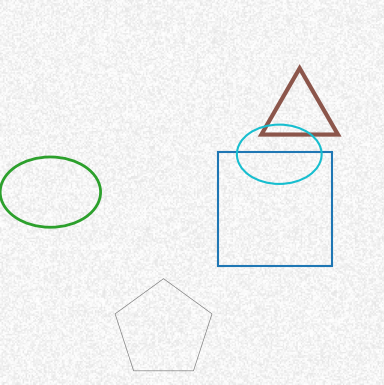[{"shape": "square", "thickness": 1.5, "radius": 0.74, "center": [0.715, 0.456]}, {"shape": "oval", "thickness": 2, "radius": 0.65, "center": [0.131, 0.501]}, {"shape": "triangle", "thickness": 3, "radius": 0.57, "center": [0.778, 0.708]}, {"shape": "pentagon", "thickness": 0.5, "radius": 0.66, "center": [0.425, 0.144]}, {"shape": "oval", "thickness": 1.5, "radius": 0.55, "center": [0.725, 0.599]}]